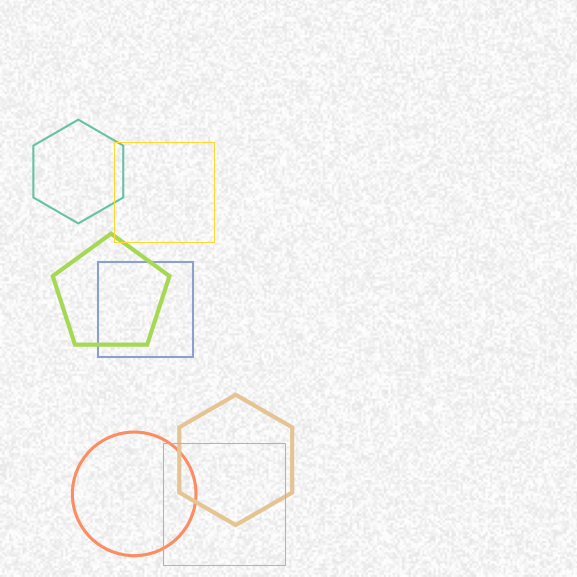[{"shape": "hexagon", "thickness": 1, "radius": 0.45, "center": [0.136, 0.702]}, {"shape": "circle", "thickness": 1.5, "radius": 0.54, "center": [0.232, 0.144]}, {"shape": "square", "thickness": 1, "radius": 0.41, "center": [0.252, 0.463]}, {"shape": "pentagon", "thickness": 2, "radius": 0.53, "center": [0.192, 0.488]}, {"shape": "square", "thickness": 0.5, "radius": 0.43, "center": [0.284, 0.667]}, {"shape": "hexagon", "thickness": 2, "radius": 0.56, "center": [0.408, 0.203]}, {"shape": "square", "thickness": 0.5, "radius": 0.53, "center": [0.388, 0.127]}]